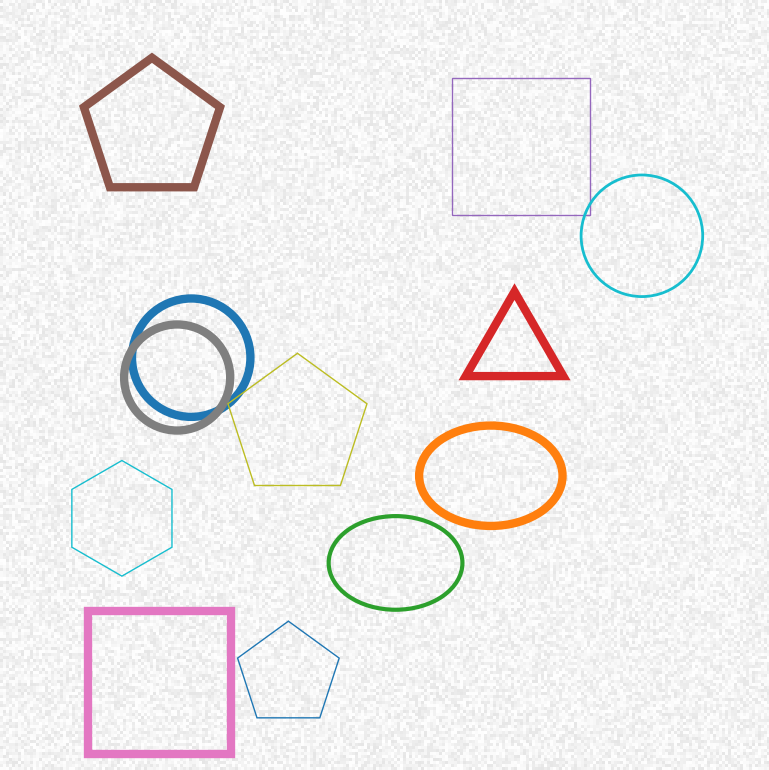[{"shape": "pentagon", "thickness": 0.5, "radius": 0.35, "center": [0.375, 0.124]}, {"shape": "circle", "thickness": 3, "radius": 0.38, "center": [0.248, 0.535]}, {"shape": "oval", "thickness": 3, "radius": 0.47, "center": [0.637, 0.382]}, {"shape": "oval", "thickness": 1.5, "radius": 0.43, "center": [0.514, 0.269]}, {"shape": "triangle", "thickness": 3, "radius": 0.37, "center": [0.668, 0.548]}, {"shape": "square", "thickness": 0.5, "radius": 0.45, "center": [0.677, 0.809]}, {"shape": "pentagon", "thickness": 3, "radius": 0.46, "center": [0.197, 0.832]}, {"shape": "square", "thickness": 3, "radius": 0.46, "center": [0.207, 0.113]}, {"shape": "circle", "thickness": 3, "radius": 0.34, "center": [0.23, 0.51]}, {"shape": "pentagon", "thickness": 0.5, "radius": 0.47, "center": [0.386, 0.446]}, {"shape": "hexagon", "thickness": 0.5, "radius": 0.38, "center": [0.158, 0.327]}, {"shape": "circle", "thickness": 1, "radius": 0.39, "center": [0.834, 0.694]}]